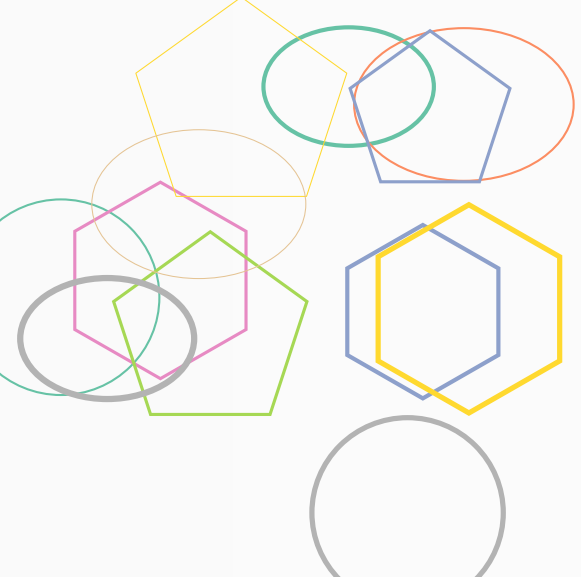[{"shape": "circle", "thickness": 1, "radius": 0.85, "center": [0.105, 0.484]}, {"shape": "oval", "thickness": 2, "radius": 0.73, "center": [0.6, 0.849]}, {"shape": "oval", "thickness": 1, "radius": 0.94, "center": [0.798, 0.818]}, {"shape": "pentagon", "thickness": 1.5, "radius": 0.72, "center": [0.74, 0.801]}, {"shape": "hexagon", "thickness": 2, "radius": 0.75, "center": [0.727, 0.459]}, {"shape": "hexagon", "thickness": 1.5, "radius": 0.85, "center": [0.276, 0.514]}, {"shape": "pentagon", "thickness": 1.5, "radius": 0.87, "center": [0.362, 0.423]}, {"shape": "pentagon", "thickness": 0.5, "radius": 0.95, "center": [0.415, 0.813]}, {"shape": "hexagon", "thickness": 2.5, "radius": 0.9, "center": [0.807, 0.464]}, {"shape": "oval", "thickness": 0.5, "radius": 0.92, "center": [0.342, 0.646]}, {"shape": "circle", "thickness": 2.5, "radius": 0.82, "center": [0.701, 0.111]}, {"shape": "oval", "thickness": 3, "radius": 0.75, "center": [0.184, 0.413]}]